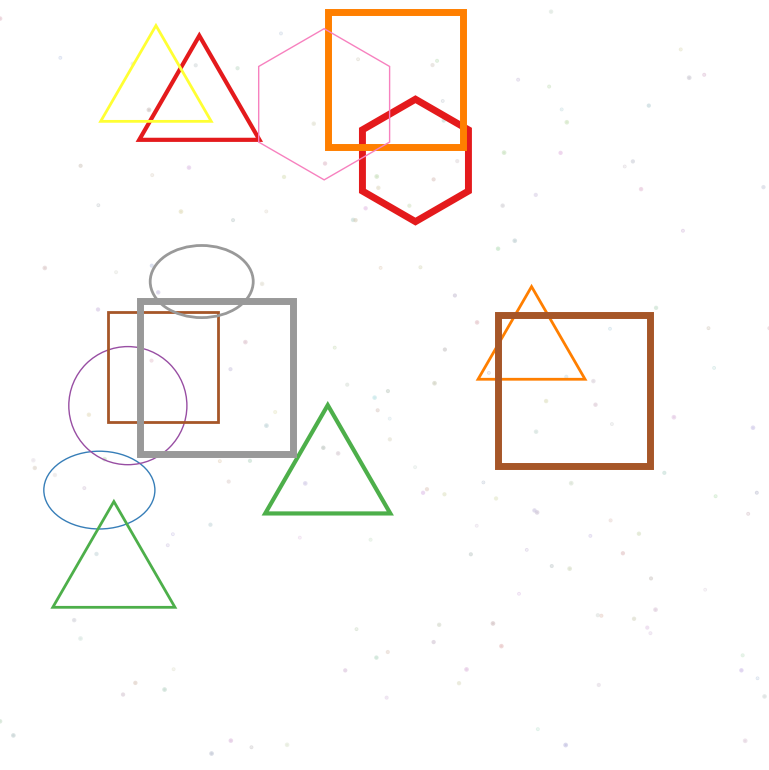[{"shape": "hexagon", "thickness": 2.5, "radius": 0.4, "center": [0.54, 0.792]}, {"shape": "triangle", "thickness": 1.5, "radius": 0.45, "center": [0.259, 0.863]}, {"shape": "oval", "thickness": 0.5, "radius": 0.36, "center": [0.129, 0.364]}, {"shape": "triangle", "thickness": 1, "radius": 0.46, "center": [0.148, 0.257]}, {"shape": "triangle", "thickness": 1.5, "radius": 0.47, "center": [0.426, 0.38]}, {"shape": "circle", "thickness": 0.5, "radius": 0.38, "center": [0.166, 0.473]}, {"shape": "triangle", "thickness": 1, "radius": 0.4, "center": [0.69, 0.548]}, {"shape": "square", "thickness": 2.5, "radius": 0.44, "center": [0.513, 0.897]}, {"shape": "triangle", "thickness": 1, "radius": 0.41, "center": [0.203, 0.884]}, {"shape": "square", "thickness": 1, "radius": 0.36, "center": [0.212, 0.524]}, {"shape": "square", "thickness": 2.5, "radius": 0.49, "center": [0.745, 0.493]}, {"shape": "hexagon", "thickness": 0.5, "radius": 0.49, "center": [0.421, 0.865]}, {"shape": "square", "thickness": 2.5, "radius": 0.5, "center": [0.281, 0.51]}, {"shape": "oval", "thickness": 1, "radius": 0.33, "center": [0.262, 0.634]}]